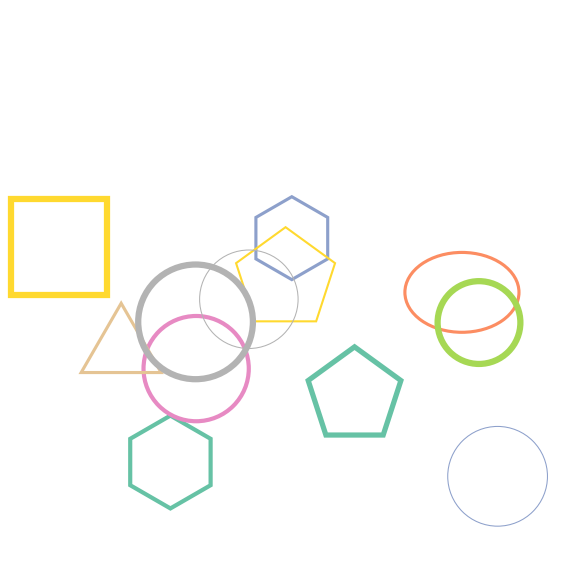[{"shape": "pentagon", "thickness": 2.5, "radius": 0.42, "center": [0.614, 0.314]}, {"shape": "hexagon", "thickness": 2, "radius": 0.4, "center": [0.295, 0.199]}, {"shape": "oval", "thickness": 1.5, "radius": 0.49, "center": [0.8, 0.493]}, {"shape": "circle", "thickness": 0.5, "radius": 0.43, "center": [0.862, 0.174]}, {"shape": "hexagon", "thickness": 1.5, "radius": 0.36, "center": [0.505, 0.587]}, {"shape": "circle", "thickness": 2, "radius": 0.46, "center": [0.34, 0.361]}, {"shape": "circle", "thickness": 3, "radius": 0.36, "center": [0.829, 0.441]}, {"shape": "pentagon", "thickness": 1, "radius": 0.45, "center": [0.494, 0.516]}, {"shape": "square", "thickness": 3, "radius": 0.42, "center": [0.102, 0.572]}, {"shape": "triangle", "thickness": 1.5, "radius": 0.4, "center": [0.21, 0.394]}, {"shape": "circle", "thickness": 0.5, "radius": 0.43, "center": [0.431, 0.481]}, {"shape": "circle", "thickness": 3, "radius": 0.5, "center": [0.339, 0.442]}]